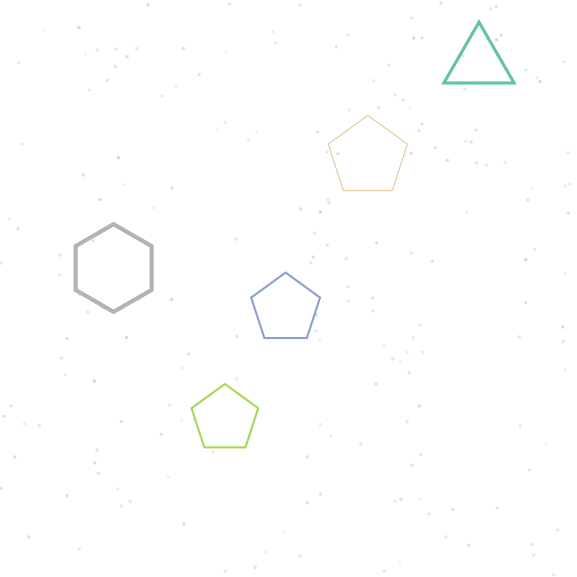[{"shape": "triangle", "thickness": 1.5, "radius": 0.35, "center": [0.829, 0.891]}, {"shape": "pentagon", "thickness": 1, "radius": 0.31, "center": [0.495, 0.464]}, {"shape": "pentagon", "thickness": 1, "radius": 0.3, "center": [0.389, 0.274]}, {"shape": "pentagon", "thickness": 0.5, "radius": 0.36, "center": [0.637, 0.727]}, {"shape": "hexagon", "thickness": 2, "radius": 0.38, "center": [0.197, 0.535]}]